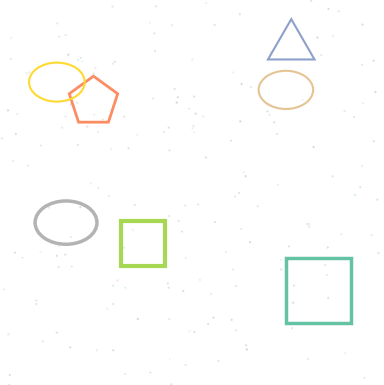[{"shape": "square", "thickness": 2.5, "radius": 0.42, "center": [0.828, 0.245]}, {"shape": "pentagon", "thickness": 2, "radius": 0.33, "center": [0.243, 0.736]}, {"shape": "triangle", "thickness": 1.5, "radius": 0.35, "center": [0.756, 0.88]}, {"shape": "square", "thickness": 3, "radius": 0.29, "center": [0.371, 0.368]}, {"shape": "oval", "thickness": 1.5, "radius": 0.36, "center": [0.148, 0.787]}, {"shape": "oval", "thickness": 1.5, "radius": 0.35, "center": [0.743, 0.767]}, {"shape": "oval", "thickness": 2.5, "radius": 0.4, "center": [0.172, 0.422]}]